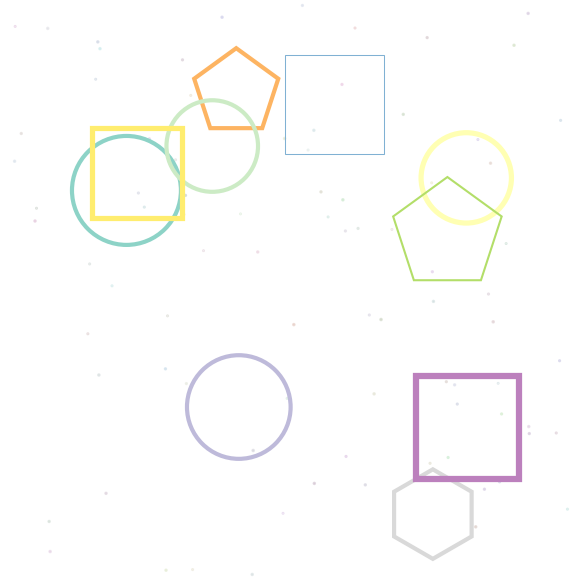[{"shape": "circle", "thickness": 2, "radius": 0.47, "center": [0.219, 0.669]}, {"shape": "circle", "thickness": 2.5, "radius": 0.39, "center": [0.807, 0.691]}, {"shape": "circle", "thickness": 2, "radius": 0.45, "center": [0.414, 0.294]}, {"shape": "square", "thickness": 0.5, "radius": 0.43, "center": [0.579, 0.817]}, {"shape": "pentagon", "thickness": 2, "radius": 0.38, "center": [0.409, 0.839]}, {"shape": "pentagon", "thickness": 1, "radius": 0.49, "center": [0.775, 0.594]}, {"shape": "hexagon", "thickness": 2, "radius": 0.39, "center": [0.75, 0.109]}, {"shape": "square", "thickness": 3, "radius": 0.45, "center": [0.81, 0.258]}, {"shape": "circle", "thickness": 2, "radius": 0.4, "center": [0.368, 0.746]}, {"shape": "square", "thickness": 2.5, "radius": 0.39, "center": [0.237, 0.699]}]